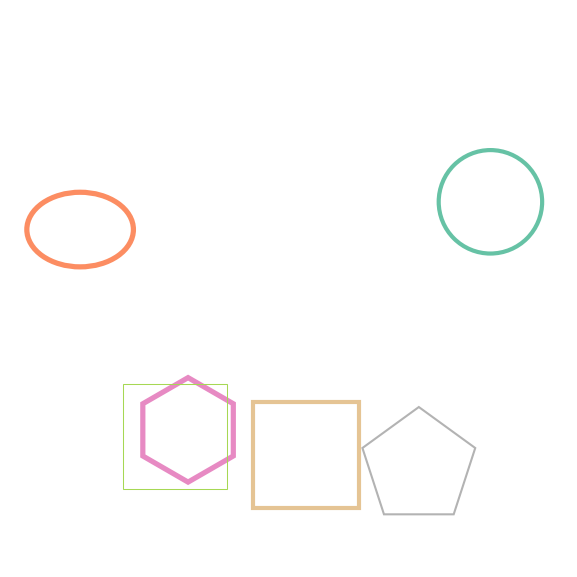[{"shape": "circle", "thickness": 2, "radius": 0.45, "center": [0.849, 0.65]}, {"shape": "oval", "thickness": 2.5, "radius": 0.46, "center": [0.139, 0.602]}, {"shape": "hexagon", "thickness": 2.5, "radius": 0.45, "center": [0.326, 0.255]}, {"shape": "square", "thickness": 0.5, "radius": 0.45, "center": [0.303, 0.243]}, {"shape": "square", "thickness": 2, "radius": 0.46, "center": [0.53, 0.212]}, {"shape": "pentagon", "thickness": 1, "radius": 0.51, "center": [0.725, 0.192]}]